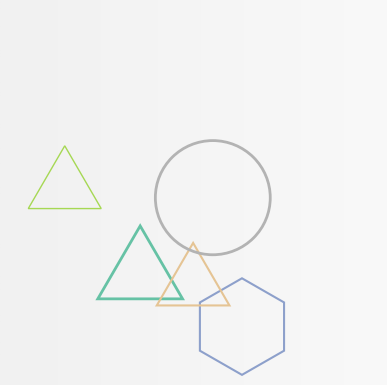[{"shape": "triangle", "thickness": 2, "radius": 0.63, "center": [0.362, 0.287]}, {"shape": "hexagon", "thickness": 1.5, "radius": 0.63, "center": [0.624, 0.152]}, {"shape": "triangle", "thickness": 1, "radius": 0.54, "center": [0.167, 0.513]}, {"shape": "triangle", "thickness": 1.5, "radius": 0.54, "center": [0.498, 0.261]}, {"shape": "circle", "thickness": 2, "radius": 0.74, "center": [0.549, 0.487]}]